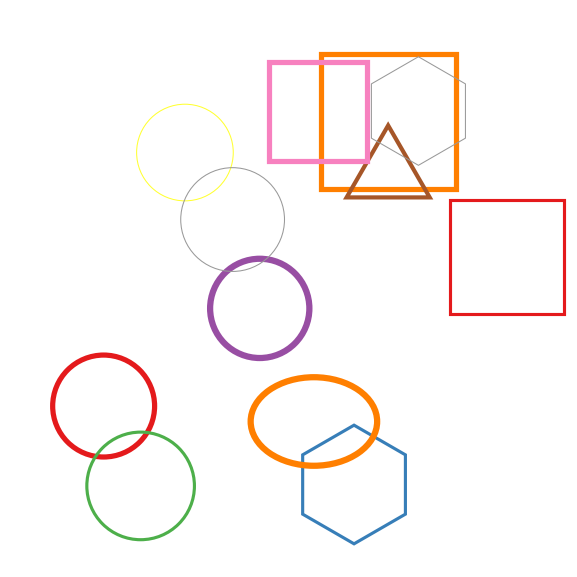[{"shape": "circle", "thickness": 2.5, "radius": 0.44, "center": [0.179, 0.296]}, {"shape": "square", "thickness": 1.5, "radius": 0.49, "center": [0.877, 0.553]}, {"shape": "hexagon", "thickness": 1.5, "radius": 0.51, "center": [0.613, 0.16]}, {"shape": "circle", "thickness": 1.5, "radius": 0.47, "center": [0.244, 0.158]}, {"shape": "circle", "thickness": 3, "radius": 0.43, "center": [0.45, 0.465]}, {"shape": "oval", "thickness": 3, "radius": 0.55, "center": [0.544, 0.269]}, {"shape": "square", "thickness": 2.5, "radius": 0.59, "center": [0.672, 0.788]}, {"shape": "circle", "thickness": 0.5, "radius": 0.42, "center": [0.32, 0.735]}, {"shape": "triangle", "thickness": 2, "radius": 0.42, "center": [0.672, 0.699]}, {"shape": "square", "thickness": 2.5, "radius": 0.43, "center": [0.551, 0.806]}, {"shape": "hexagon", "thickness": 0.5, "radius": 0.47, "center": [0.725, 0.807]}, {"shape": "circle", "thickness": 0.5, "radius": 0.45, "center": [0.403, 0.619]}]